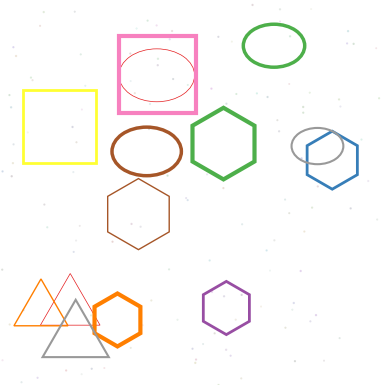[{"shape": "oval", "thickness": 0.5, "radius": 0.49, "center": [0.407, 0.804]}, {"shape": "triangle", "thickness": 0.5, "radius": 0.45, "center": [0.182, 0.2]}, {"shape": "hexagon", "thickness": 2, "radius": 0.38, "center": [0.863, 0.584]}, {"shape": "oval", "thickness": 2.5, "radius": 0.4, "center": [0.712, 0.881]}, {"shape": "hexagon", "thickness": 3, "radius": 0.46, "center": [0.581, 0.627]}, {"shape": "hexagon", "thickness": 2, "radius": 0.35, "center": [0.588, 0.2]}, {"shape": "triangle", "thickness": 1, "radius": 0.41, "center": [0.106, 0.194]}, {"shape": "hexagon", "thickness": 3, "radius": 0.34, "center": [0.305, 0.169]}, {"shape": "square", "thickness": 2, "radius": 0.47, "center": [0.154, 0.672]}, {"shape": "hexagon", "thickness": 1, "radius": 0.46, "center": [0.36, 0.444]}, {"shape": "oval", "thickness": 2.5, "radius": 0.45, "center": [0.381, 0.607]}, {"shape": "square", "thickness": 3, "radius": 0.5, "center": [0.41, 0.806]}, {"shape": "triangle", "thickness": 1.5, "radius": 0.5, "center": [0.197, 0.122]}, {"shape": "oval", "thickness": 1.5, "radius": 0.34, "center": [0.825, 0.621]}]